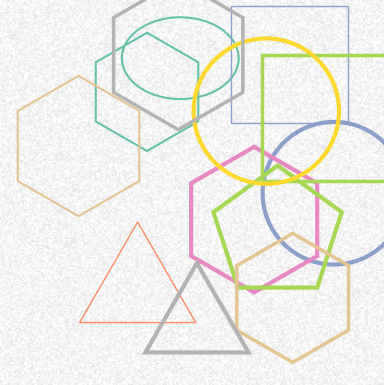[{"shape": "hexagon", "thickness": 1.5, "radius": 0.77, "center": [0.382, 0.761]}, {"shape": "oval", "thickness": 1.5, "radius": 0.76, "center": [0.468, 0.849]}, {"shape": "triangle", "thickness": 1, "radius": 0.87, "center": [0.358, 0.249]}, {"shape": "square", "thickness": 1, "radius": 0.76, "center": [0.752, 0.832]}, {"shape": "circle", "thickness": 3, "radius": 0.93, "center": [0.867, 0.498]}, {"shape": "hexagon", "thickness": 3, "radius": 0.95, "center": [0.66, 0.43]}, {"shape": "pentagon", "thickness": 3, "radius": 0.88, "center": [0.721, 0.395]}, {"shape": "square", "thickness": 2.5, "radius": 0.82, "center": [0.845, 0.693]}, {"shape": "circle", "thickness": 3, "radius": 0.94, "center": [0.692, 0.711]}, {"shape": "hexagon", "thickness": 1.5, "radius": 0.91, "center": [0.204, 0.621]}, {"shape": "hexagon", "thickness": 2.5, "radius": 0.84, "center": [0.76, 0.226]}, {"shape": "triangle", "thickness": 3, "radius": 0.77, "center": [0.512, 0.162]}, {"shape": "hexagon", "thickness": 2.5, "radius": 0.97, "center": [0.463, 0.857]}]